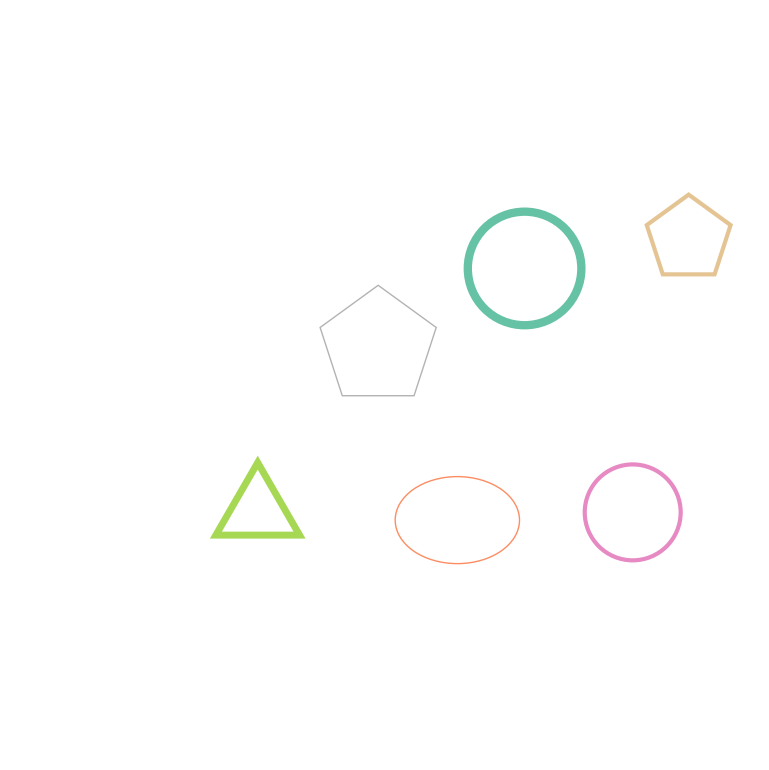[{"shape": "circle", "thickness": 3, "radius": 0.37, "center": [0.681, 0.651]}, {"shape": "oval", "thickness": 0.5, "radius": 0.4, "center": [0.594, 0.325]}, {"shape": "circle", "thickness": 1.5, "radius": 0.31, "center": [0.822, 0.335]}, {"shape": "triangle", "thickness": 2.5, "radius": 0.31, "center": [0.335, 0.336]}, {"shape": "pentagon", "thickness": 1.5, "radius": 0.29, "center": [0.894, 0.69]}, {"shape": "pentagon", "thickness": 0.5, "radius": 0.4, "center": [0.491, 0.55]}]